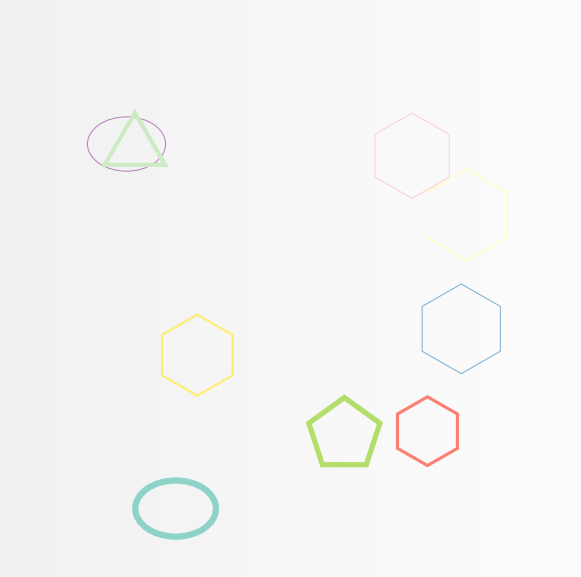[{"shape": "oval", "thickness": 3, "radius": 0.35, "center": [0.302, 0.119]}, {"shape": "hexagon", "thickness": 0.5, "radius": 0.4, "center": [0.804, 0.627]}, {"shape": "hexagon", "thickness": 1.5, "radius": 0.3, "center": [0.735, 0.253]}, {"shape": "hexagon", "thickness": 0.5, "radius": 0.39, "center": [0.794, 0.43]}, {"shape": "pentagon", "thickness": 2.5, "radius": 0.32, "center": [0.592, 0.246]}, {"shape": "hexagon", "thickness": 0.5, "radius": 0.37, "center": [0.709, 0.729]}, {"shape": "oval", "thickness": 0.5, "radius": 0.34, "center": [0.218, 0.75]}, {"shape": "triangle", "thickness": 2, "radius": 0.3, "center": [0.232, 0.744]}, {"shape": "hexagon", "thickness": 1, "radius": 0.35, "center": [0.339, 0.384]}]